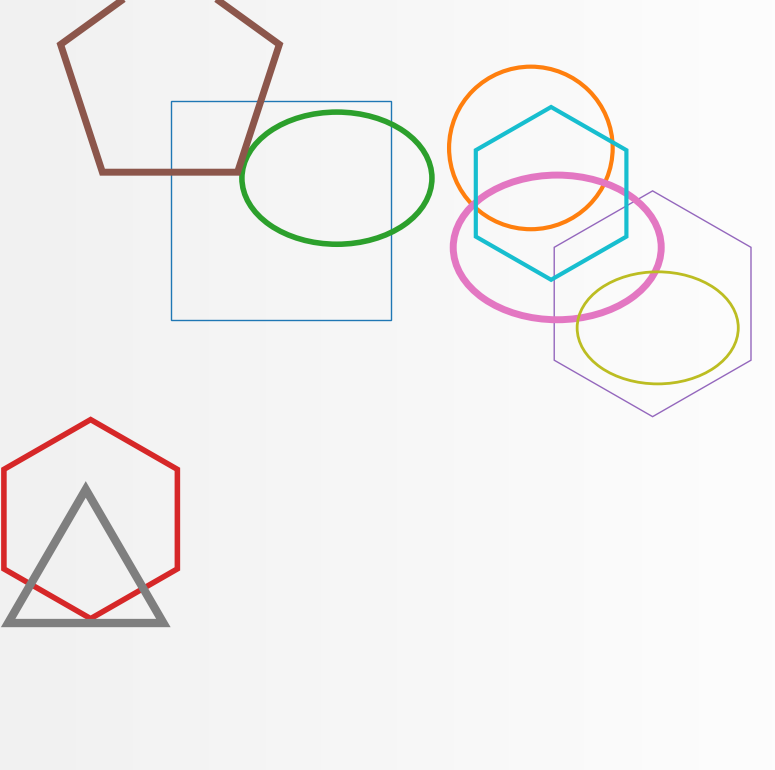[{"shape": "square", "thickness": 0.5, "radius": 0.71, "center": [0.362, 0.727]}, {"shape": "circle", "thickness": 1.5, "radius": 0.53, "center": [0.685, 0.808]}, {"shape": "oval", "thickness": 2, "radius": 0.61, "center": [0.435, 0.769]}, {"shape": "hexagon", "thickness": 2, "radius": 0.65, "center": [0.117, 0.326]}, {"shape": "hexagon", "thickness": 0.5, "radius": 0.73, "center": [0.842, 0.605]}, {"shape": "pentagon", "thickness": 2.5, "radius": 0.74, "center": [0.219, 0.896]}, {"shape": "oval", "thickness": 2.5, "radius": 0.67, "center": [0.719, 0.679]}, {"shape": "triangle", "thickness": 3, "radius": 0.58, "center": [0.111, 0.249]}, {"shape": "oval", "thickness": 1, "radius": 0.52, "center": [0.849, 0.574]}, {"shape": "hexagon", "thickness": 1.5, "radius": 0.56, "center": [0.711, 0.749]}]